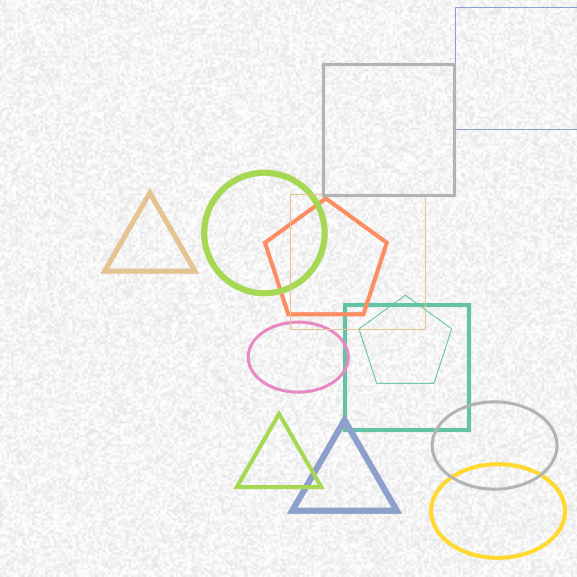[{"shape": "square", "thickness": 2, "radius": 0.54, "center": [0.705, 0.363]}, {"shape": "pentagon", "thickness": 0.5, "radius": 0.42, "center": [0.702, 0.404]}, {"shape": "pentagon", "thickness": 2, "radius": 0.55, "center": [0.564, 0.545]}, {"shape": "square", "thickness": 0.5, "radius": 0.53, "center": [0.894, 0.881]}, {"shape": "triangle", "thickness": 3, "radius": 0.52, "center": [0.597, 0.167]}, {"shape": "oval", "thickness": 1.5, "radius": 0.43, "center": [0.516, 0.381]}, {"shape": "triangle", "thickness": 2, "radius": 0.42, "center": [0.483, 0.198]}, {"shape": "circle", "thickness": 3, "radius": 0.52, "center": [0.458, 0.596]}, {"shape": "oval", "thickness": 2, "radius": 0.58, "center": [0.862, 0.114]}, {"shape": "square", "thickness": 0.5, "radius": 0.59, "center": [0.619, 0.546]}, {"shape": "triangle", "thickness": 2.5, "radius": 0.45, "center": [0.259, 0.575]}, {"shape": "oval", "thickness": 1.5, "radius": 0.54, "center": [0.856, 0.228]}, {"shape": "square", "thickness": 1.5, "radius": 0.57, "center": [0.673, 0.775]}]